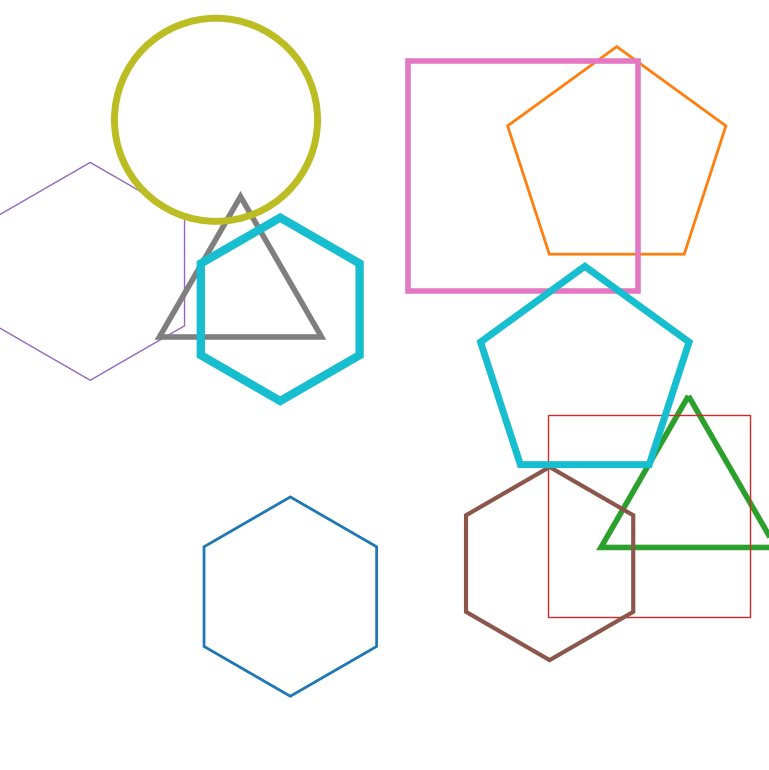[{"shape": "hexagon", "thickness": 1, "radius": 0.65, "center": [0.377, 0.225]}, {"shape": "pentagon", "thickness": 1, "radius": 0.75, "center": [0.801, 0.79]}, {"shape": "triangle", "thickness": 2, "radius": 0.66, "center": [0.894, 0.355]}, {"shape": "square", "thickness": 0.5, "radius": 0.65, "center": [0.843, 0.33]}, {"shape": "hexagon", "thickness": 0.5, "radius": 0.71, "center": [0.117, 0.648]}, {"shape": "hexagon", "thickness": 1.5, "radius": 0.63, "center": [0.714, 0.268]}, {"shape": "square", "thickness": 2, "radius": 0.75, "center": [0.68, 0.771]}, {"shape": "triangle", "thickness": 2, "radius": 0.61, "center": [0.312, 0.623]}, {"shape": "circle", "thickness": 2.5, "radius": 0.66, "center": [0.281, 0.844]}, {"shape": "pentagon", "thickness": 2.5, "radius": 0.71, "center": [0.759, 0.512]}, {"shape": "hexagon", "thickness": 3, "radius": 0.6, "center": [0.364, 0.598]}]